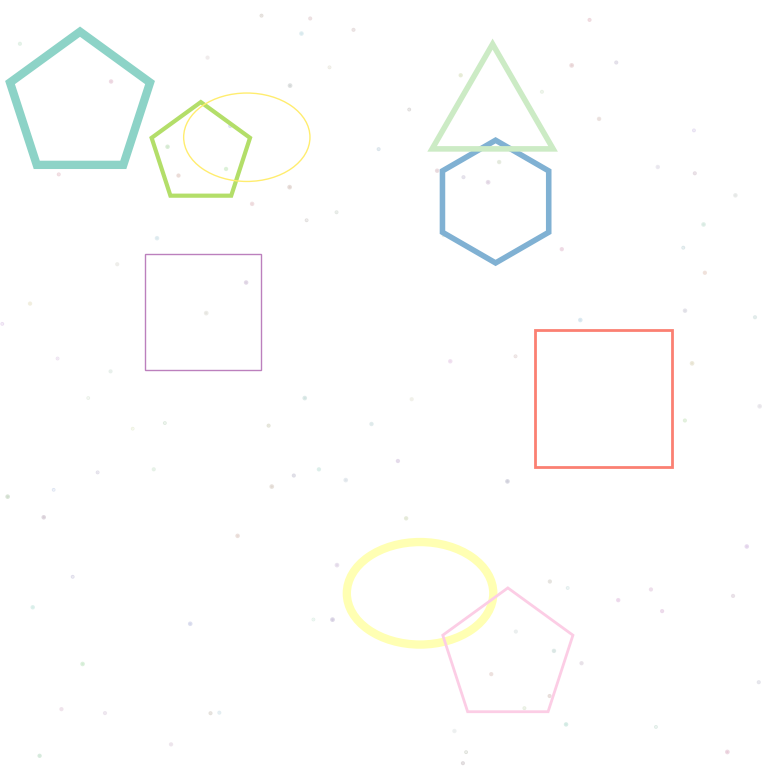[{"shape": "pentagon", "thickness": 3, "radius": 0.48, "center": [0.104, 0.863]}, {"shape": "oval", "thickness": 3, "radius": 0.48, "center": [0.546, 0.229]}, {"shape": "square", "thickness": 1, "radius": 0.45, "center": [0.784, 0.482]}, {"shape": "hexagon", "thickness": 2, "radius": 0.4, "center": [0.644, 0.738]}, {"shape": "pentagon", "thickness": 1.5, "radius": 0.34, "center": [0.261, 0.8]}, {"shape": "pentagon", "thickness": 1, "radius": 0.44, "center": [0.66, 0.148]}, {"shape": "square", "thickness": 0.5, "radius": 0.38, "center": [0.263, 0.595]}, {"shape": "triangle", "thickness": 2, "radius": 0.45, "center": [0.64, 0.852]}, {"shape": "oval", "thickness": 0.5, "radius": 0.41, "center": [0.321, 0.822]}]